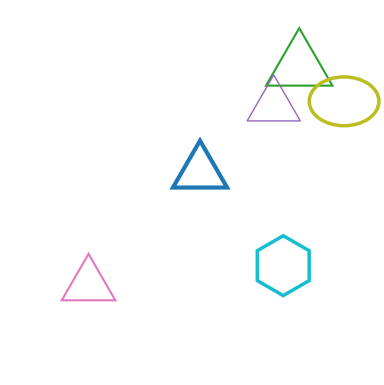[{"shape": "triangle", "thickness": 3, "radius": 0.41, "center": [0.52, 0.553]}, {"shape": "triangle", "thickness": 1.5, "radius": 0.5, "center": [0.777, 0.827]}, {"shape": "triangle", "thickness": 1, "radius": 0.4, "center": [0.711, 0.726]}, {"shape": "triangle", "thickness": 1.5, "radius": 0.4, "center": [0.23, 0.26]}, {"shape": "oval", "thickness": 2.5, "radius": 0.45, "center": [0.894, 0.737]}, {"shape": "hexagon", "thickness": 2.5, "radius": 0.39, "center": [0.736, 0.31]}]